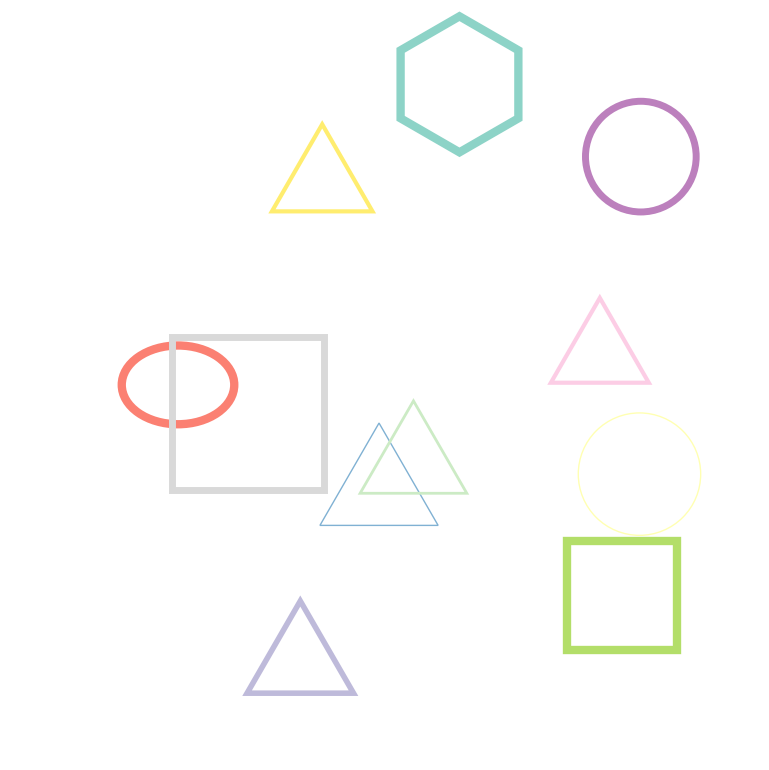[{"shape": "hexagon", "thickness": 3, "radius": 0.44, "center": [0.597, 0.891]}, {"shape": "circle", "thickness": 0.5, "radius": 0.4, "center": [0.83, 0.384]}, {"shape": "triangle", "thickness": 2, "radius": 0.4, "center": [0.39, 0.14]}, {"shape": "oval", "thickness": 3, "radius": 0.37, "center": [0.231, 0.5]}, {"shape": "triangle", "thickness": 0.5, "radius": 0.44, "center": [0.492, 0.362]}, {"shape": "square", "thickness": 3, "radius": 0.36, "center": [0.808, 0.227]}, {"shape": "triangle", "thickness": 1.5, "radius": 0.37, "center": [0.779, 0.54]}, {"shape": "square", "thickness": 2.5, "radius": 0.5, "center": [0.322, 0.463]}, {"shape": "circle", "thickness": 2.5, "radius": 0.36, "center": [0.832, 0.797]}, {"shape": "triangle", "thickness": 1, "radius": 0.4, "center": [0.537, 0.399]}, {"shape": "triangle", "thickness": 1.5, "radius": 0.38, "center": [0.418, 0.763]}]